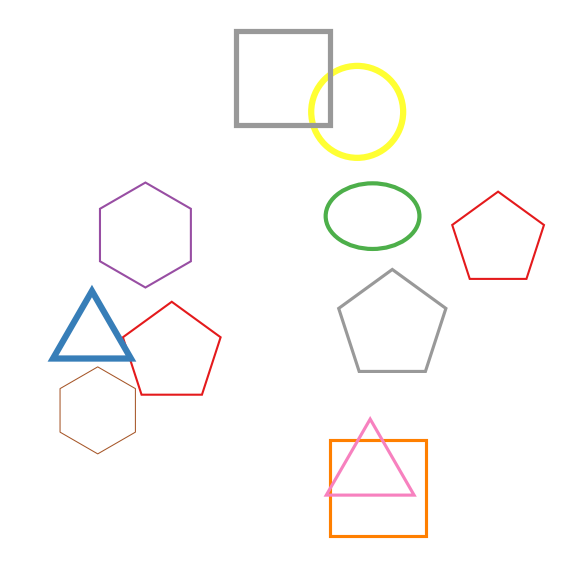[{"shape": "pentagon", "thickness": 1, "radius": 0.42, "center": [0.862, 0.584]}, {"shape": "pentagon", "thickness": 1, "radius": 0.44, "center": [0.297, 0.388]}, {"shape": "triangle", "thickness": 3, "radius": 0.39, "center": [0.159, 0.417]}, {"shape": "oval", "thickness": 2, "radius": 0.41, "center": [0.645, 0.625]}, {"shape": "hexagon", "thickness": 1, "radius": 0.45, "center": [0.252, 0.592]}, {"shape": "square", "thickness": 1.5, "radius": 0.42, "center": [0.655, 0.154]}, {"shape": "circle", "thickness": 3, "radius": 0.4, "center": [0.619, 0.805]}, {"shape": "hexagon", "thickness": 0.5, "radius": 0.38, "center": [0.169, 0.289]}, {"shape": "triangle", "thickness": 1.5, "radius": 0.44, "center": [0.641, 0.186]}, {"shape": "square", "thickness": 2.5, "radius": 0.41, "center": [0.491, 0.864]}, {"shape": "pentagon", "thickness": 1.5, "radius": 0.49, "center": [0.679, 0.435]}]